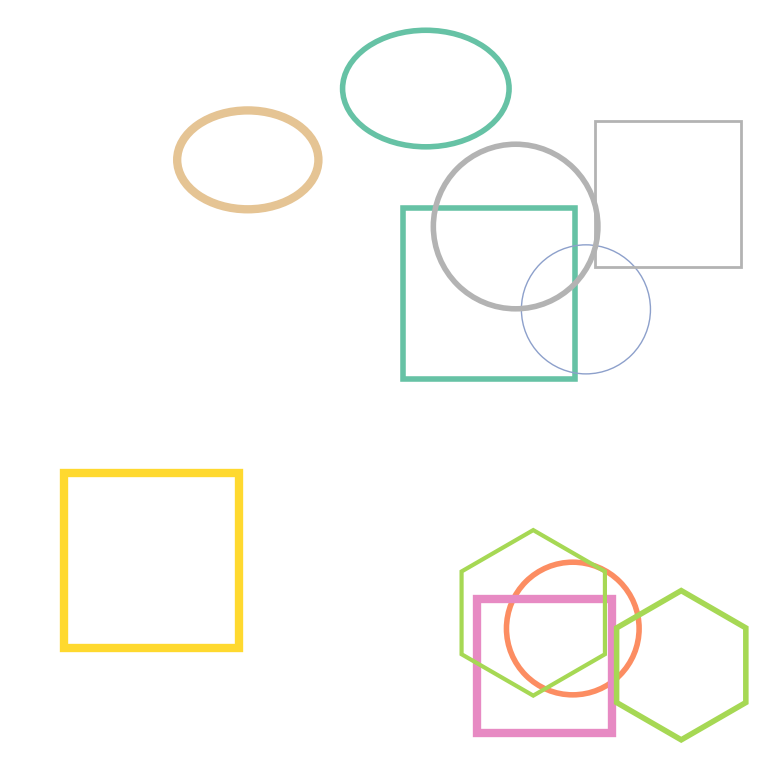[{"shape": "oval", "thickness": 2, "radius": 0.54, "center": [0.553, 0.885]}, {"shape": "square", "thickness": 2, "radius": 0.56, "center": [0.635, 0.619]}, {"shape": "circle", "thickness": 2, "radius": 0.43, "center": [0.744, 0.184]}, {"shape": "circle", "thickness": 0.5, "radius": 0.42, "center": [0.761, 0.598]}, {"shape": "square", "thickness": 3, "radius": 0.44, "center": [0.707, 0.135]}, {"shape": "hexagon", "thickness": 1.5, "radius": 0.54, "center": [0.693, 0.204]}, {"shape": "hexagon", "thickness": 2, "radius": 0.48, "center": [0.885, 0.136]}, {"shape": "square", "thickness": 3, "radius": 0.57, "center": [0.197, 0.272]}, {"shape": "oval", "thickness": 3, "radius": 0.46, "center": [0.322, 0.792]}, {"shape": "circle", "thickness": 2, "radius": 0.53, "center": [0.67, 0.706]}, {"shape": "square", "thickness": 1, "radius": 0.47, "center": [0.867, 0.748]}]